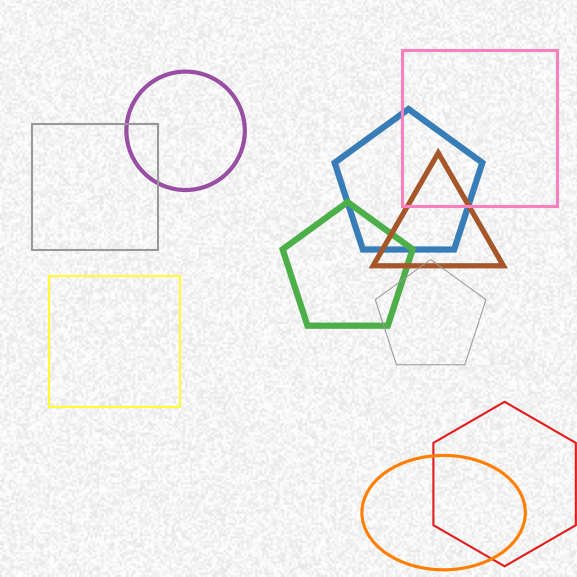[{"shape": "hexagon", "thickness": 1, "radius": 0.71, "center": [0.874, 0.161]}, {"shape": "pentagon", "thickness": 3, "radius": 0.67, "center": [0.707, 0.676]}, {"shape": "pentagon", "thickness": 3, "radius": 0.59, "center": [0.602, 0.531]}, {"shape": "circle", "thickness": 2, "radius": 0.51, "center": [0.321, 0.773]}, {"shape": "oval", "thickness": 1.5, "radius": 0.71, "center": [0.768, 0.112]}, {"shape": "square", "thickness": 1, "radius": 0.57, "center": [0.198, 0.409]}, {"shape": "triangle", "thickness": 2.5, "radius": 0.65, "center": [0.759, 0.604]}, {"shape": "square", "thickness": 1.5, "radius": 0.67, "center": [0.83, 0.778]}, {"shape": "pentagon", "thickness": 0.5, "radius": 0.5, "center": [0.746, 0.449]}, {"shape": "square", "thickness": 1, "radius": 0.54, "center": [0.165, 0.676]}]